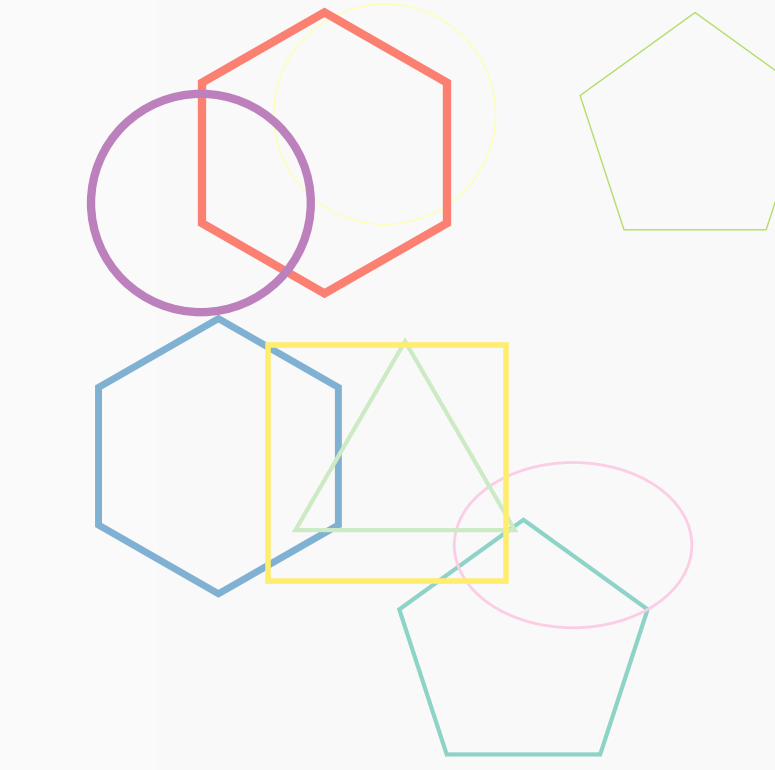[{"shape": "pentagon", "thickness": 1.5, "radius": 0.84, "center": [0.675, 0.156]}, {"shape": "circle", "thickness": 0.5, "radius": 0.72, "center": [0.496, 0.852]}, {"shape": "hexagon", "thickness": 3, "radius": 0.91, "center": [0.419, 0.801]}, {"shape": "hexagon", "thickness": 2.5, "radius": 0.89, "center": [0.282, 0.408]}, {"shape": "pentagon", "thickness": 0.5, "radius": 0.78, "center": [0.897, 0.828]}, {"shape": "oval", "thickness": 1, "radius": 0.77, "center": [0.739, 0.292]}, {"shape": "circle", "thickness": 3, "radius": 0.71, "center": [0.259, 0.736]}, {"shape": "triangle", "thickness": 1.5, "radius": 0.82, "center": [0.523, 0.393]}, {"shape": "square", "thickness": 2, "radius": 0.77, "center": [0.5, 0.399]}]